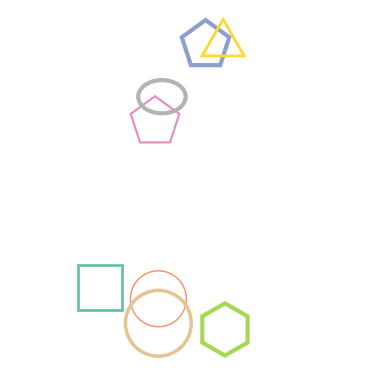[{"shape": "square", "thickness": 2, "radius": 0.29, "center": [0.26, 0.254]}, {"shape": "circle", "thickness": 1, "radius": 0.36, "center": [0.411, 0.224]}, {"shape": "pentagon", "thickness": 3, "radius": 0.32, "center": [0.534, 0.883]}, {"shape": "pentagon", "thickness": 1.5, "radius": 0.33, "center": [0.403, 0.684]}, {"shape": "hexagon", "thickness": 3, "radius": 0.34, "center": [0.584, 0.144]}, {"shape": "triangle", "thickness": 2, "radius": 0.32, "center": [0.579, 0.886]}, {"shape": "circle", "thickness": 2.5, "radius": 0.43, "center": [0.411, 0.16]}, {"shape": "oval", "thickness": 3, "radius": 0.31, "center": [0.421, 0.749]}]